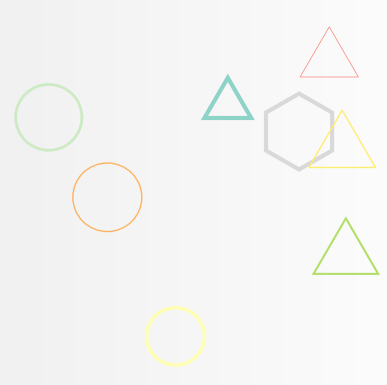[{"shape": "triangle", "thickness": 3, "radius": 0.35, "center": [0.588, 0.728]}, {"shape": "circle", "thickness": 2.5, "radius": 0.37, "center": [0.453, 0.126]}, {"shape": "triangle", "thickness": 0.5, "radius": 0.43, "center": [0.85, 0.843]}, {"shape": "circle", "thickness": 1, "radius": 0.44, "center": [0.277, 0.488]}, {"shape": "triangle", "thickness": 1.5, "radius": 0.48, "center": [0.893, 0.337]}, {"shape": "hexagon", "thickness": 3, "radius": 0.49, "center": [0.772, 0.658]}, {"shape": "circle", "thickness": 2, "radius": 0.43, "center": [0.126, 0.695]}, {"shape": "triangle", "thickness": 1, "radius": 0.5, "center": [0.883, 0.615]}]